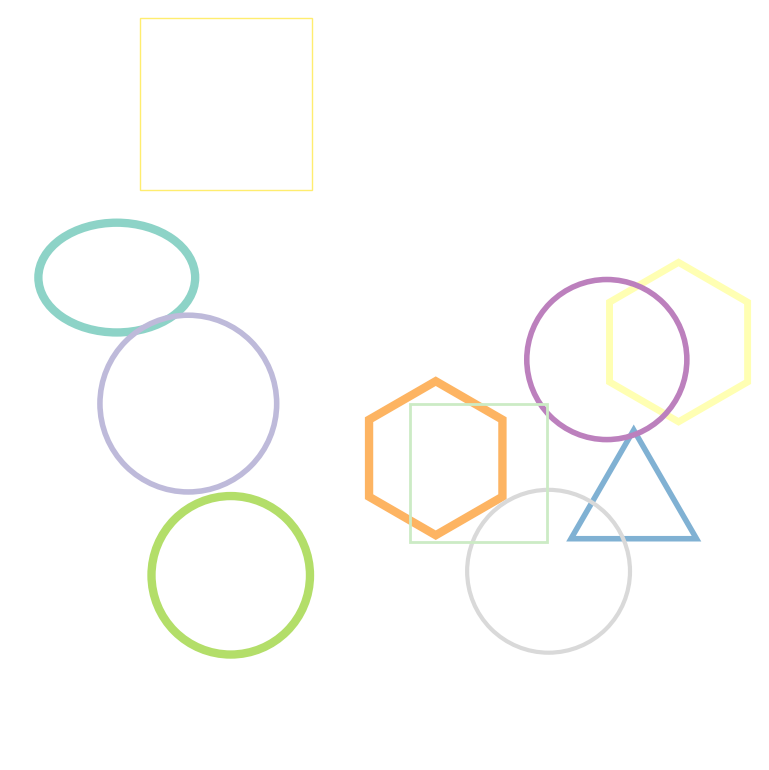[{"shape": "oval", "thickness": 3, "radius": 0.51, "center": [0.152, 0.64]}, {"shape": "hexagon", "thickness": 2.5, "radius": 0.52, "center": [0.881, 0.556]}, {"shape": "circle", "thickness": 2, "radius": 0.57, "center": [0.245, 0.476]}, {"shape": "triangle", "thickness": 2, "radius": 0.47, "center": [0.823, 0.347]}, {"shape": "hexagon", "thickness": 3, "radius": 0.5, "center": [0.566, 0.405]}, {"shape": "circle", "thickness": 3, "radius": 0.51, "center": [0.3, 0.253]}, {"shape": "circle", "thickness": 1.5, "radius": 0.53, "center": [0.712, 0.258]}, {"shape": "circle", "thickness": 2, "radius": 0.52, "center": [0.788, 0.533]}, {"shape": "square", "thickness": 1, "radius": 0.44, "center": [0.622, 0.386]}, {"shape": "square", "thickness": 0.5, "radius": 0.56, "center": [0.294, 0.865]}]